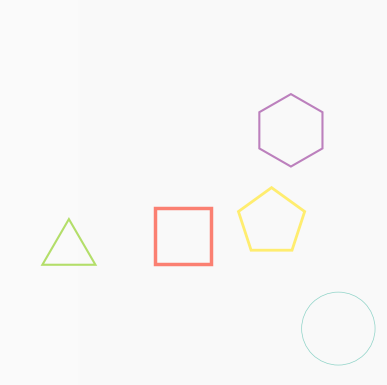[{"shape": "circle", "thickness": 0.5, "radius": 0.47, "center": [0.873, 0.147]}, {"shape": "square", "thickness": 2.5, "radius": 0.36, "center": [0.472, 0.387]}, {"shape": "triangle", "thickness": 1.5, "radius": 0.4, "center": [0.178, 0.352]}, {"shape": "hexagon", "thickness": 1.5, "radius": 0.47, "center": [0.751, 0.662]}, {"shape": "pentagon", "thickness": 2, "radius": 0.45, "center": [0.701, 0.423]}]